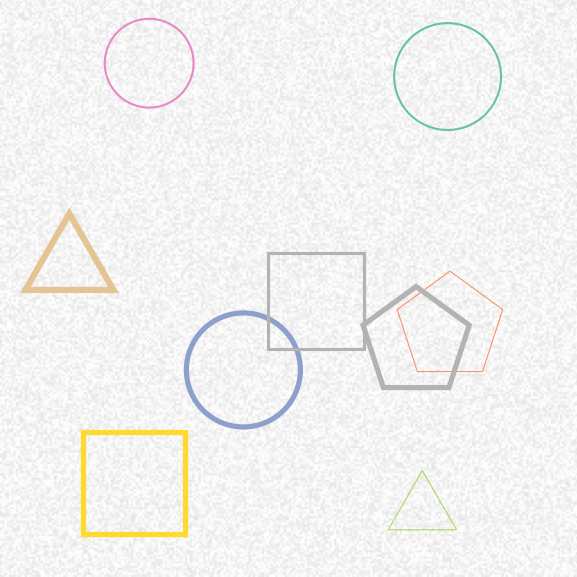[{"shape": "circle", "thickness": 1, "radius": 0.46, "center": [0.775, 0.867]}, {"shape": "pentagon", "thickness": 0.5, "radius": 0.48, "center": [0.779, 0.433]}, {"shape": "circle", "thickness": 2.5, "radius": 0.49, "center": [0.421, 0.359]}, {"shape": "circle", "thickness": 1, "radius": 0.38, "center": [0.258, 0.89]}, {"shape": "triangle", "thickness": 0.5, "radius": 0.34, "center": [0.731, 0.116]}, {"shape": "square", "thickness": 2.5, "radius": 0.44, "center": [0.232, 0.163]}, {"shape": "triangle", "thickness": 3, "radius": 0.44, "center": [0.12, 0.541]}, {"shape": "pentagon", "thickness": 2.5, "radius": 0.48, "center": [0.721, 0.406]}, {"shape": "square", "thickness": 1.5, "radius": 0.42, "center": [0.548, 0.477]}]